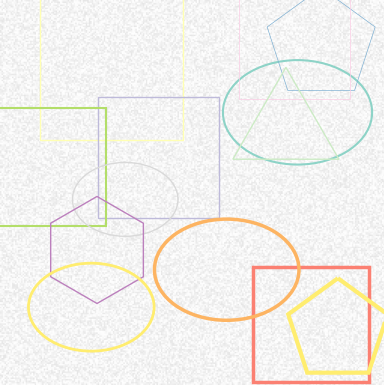[{"shape": "oval", "thickness": 1.5, "radius": 0.97, "center": [0.773, 0.708]}, {"shape": "square", "thickness": 1, "radius": 0.93, "center": [0.29, 0.821]}, {"shape": "square", "thickness": 1, "radius": 0.79, "center": [0.412, 0.591]}, {"shape": "square", "thickness": 2.5, "radius": 0.75, "center": [0.807, 0.157]}, {"shape": "pentagon", "thickness": 0.5, "radius": 0.74, "center": [0.834, 0.884]}, {"shape": "oval", "thickness": 2.5, "radius": 0.94, "center": [0.589, 0.299]}, {"shape": "square", "thickness": 1.5, "radius": 0.77, "center": [0.121, 0.567]}, {"shape": "square", "thickness": 0.5, "radius": 0.72, "center": [0.765, 0.886]}, {"shape": "oval", "thickness": 1, "radius": 0.69, "center": [0.325, 0.482]}, {"shape": "hexagon", "thickness": 1, "radius": 0.69, "center": [0.252, 0.351]}, {"shape": "triangle", "thickness": 1, "radius": 0.8, "center": [0.743, 0.666]}, {"shape": "oval", "thickness": 2, "radius": 0.82, "center": [0.237, 0.202]}, {"shape": "pentagon", "thickness": 3, "radius": 0.68, "center": [0.878, 0.142]}]